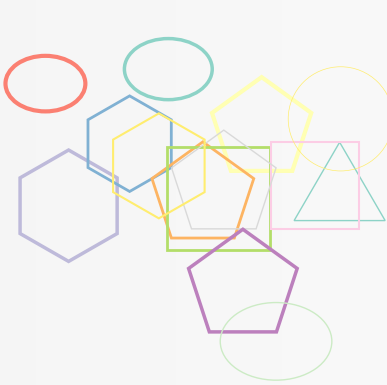[{"shape": "triangle", "thickness": 1, "radius": 0.68, "center": [0.876, 0.495]}, {"shape": "oval", "thickness": 2.5, "radius": 0.57, "center": [0.434, 0.82]}, {"shape": "pentagon", "thickness": 3, "radius": 0.67, "center": [0.675, 0.665]}, {"shape": "hexagon", "thickness": 2.5, "radius": 0.72, "center": [0.177, 0.466]}, {"shape": "oval", "thickness": 3, "radius": 0.52, "center": [0.117, 0.783]}, {"shape": "hexagon", "thickness": 2, "radius": 0.62, "center": [0.335, 0.627]}, {"shape": "pentagon", "thickness": 2, "radius": 0.69, "center": [0.524, 0.493]}, {"shape": "square", "thickness": 2, "radius": 0.66, "center": [0.563, 0.485]}, {"shape": "square", "thickness": 1.5, "radius": 0.57, "center": [0.813, 0.518]}, {"shape": "pentagon", "thickness": 1, "radius": 0.71, "center": [0.578, 0.52]}, {"shape": "pentagon", "thickness": 2.5, "radius": 0.74, "center": [0.627, 0.257]}, {"shape": "oval", "thickness": 1, "radius": 0.72, "center": [0.712, 0.113]}, {"shape": "hexagon", "thickness": 1.5, "radius": 0.68, "center": [0.41, 0.569]}, {"shape": "circle", "thickness": 0.5, "radius": 0.68, "center": [0.879, 0.691]}]